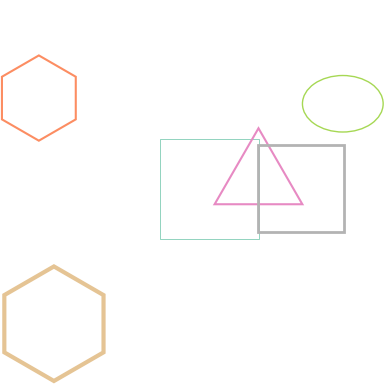[{"shape": "square", "thickness": 0.5, "radius": 0.65, "center": [0.544, 0.509]}, {"shape": "hexagon", "thickness": 1.5, "radius": 0.55, "center": [0.101, 0.745]}, {"shape": "triangle", "thickness": 1.5, "radius": 0.66, "center": [0.671, 0.535]}, {"shape": "oval", "thickness": 1, "radius": 0.52, "center": [0.89, 0.73]}, {"shape": "hexagon", "thickness": 3, "radius": 0.74, "center": [0.14, 0.159]}, {"shape": "square", "thickness": 2, "radius": 0.56, "center": [0.781, 0.511]}]